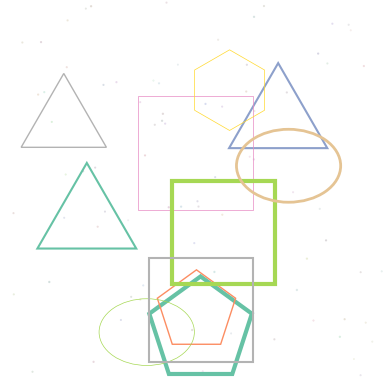[{"shape": "triangle", "thickness": 1.5, "radius": 0.74, "center": [0.226, 0.429]}, {"shape": "pentagon", "thickness": 3, "radius": 0.7, "center": [0.521, 0.142]}, {"shape": "pentagon", "thickness": 1, "radius": 0.53, "center": [0.51, 0.192]}, {"shape": "triangle", "thickness": 1.5, "radius": 0.74, "center": [0.723, 0.689]}, {"shape": "square", "thickness": 0.5, "radius": 0.74, "center": [0.507, 0.602]}, {"shape": "square", "thickness": 3, "radius": 0.67, "center": [0.581, 0.395]}, {"shape": "oval", "thickness": 0.5, "radius": 0.62, "center": [0.381, 0.137]}, {"shape": "hexagon", "thickness": 0.5, "radius": 0.52, "center": [0.596, 0.766]}, {"shape": "oval", "thickness": 2, "radius": 0.68, "center": [0.75, 0.569]}, {"shape": "square", "thickness": 1.5, "radius": 0.67, "center": [0.522, 0.195]}, {"shape": "triangle", "thickness": 1, "radius": 0.64, "center": [0.166, 0.681]}]